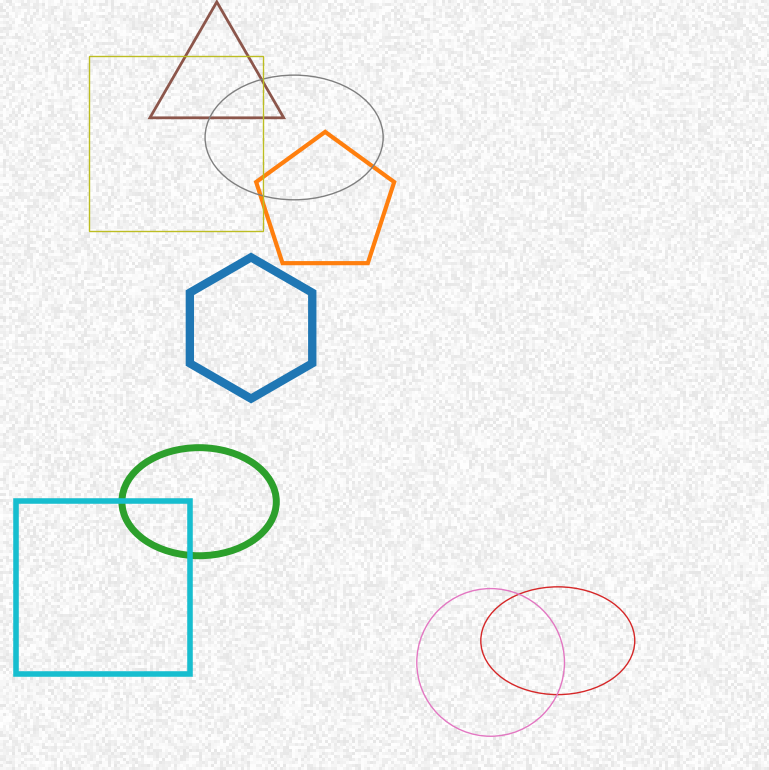[{"shape": "hexagon", "thickness": 3, "radius": 0.46, "center": [0.326, 0.574]}, {"shape": "pentagon", "thickness": 1.5, "radius": 0.47, "center": [0.422, 0.734]}, {"shape": "oval", "thickness": 2.5, "radius": 0.5, "center": [0.259, 0.348]}, {"shape": "oval", "thickness": 0.5, "radius": 0.5, "center": [0.724, 0.168]}, {"shape": "triangle", "thickness": 1, "radius": 0.5, "center": [0.282, 0.897]}, {"shape": "circle", "thickness": 0.5, "radius": 0.48, "center": [0.637, 0.14]}, {"shape": "oval", "thickness": 0.5, "radius": 0.58, "center": [0.382, 0.821]}, {"shape": "square", "thickness": 0.5, "radius": 0.57, "center": [0.228, 0.814]}, {"shape": "square", "thickness": 2, "radius": 0.56, "center": [0.134, 0.237]}]